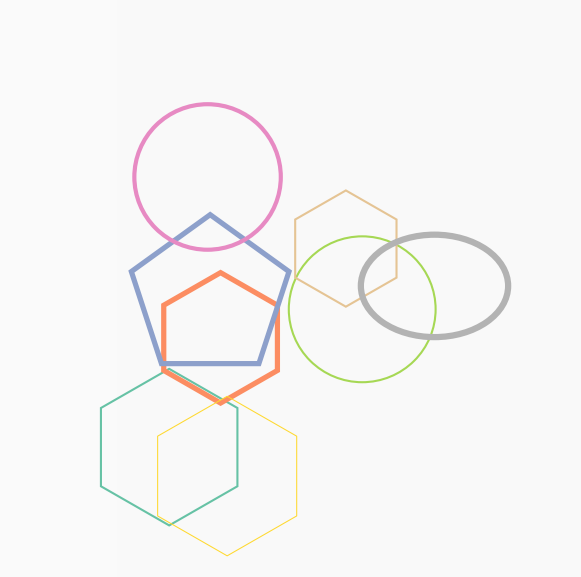[{"shape": "hexagon", "thickness": 1, "radius": 0.68, "center": [0.291, 0.225]}, {"shape": "hexagon", "thickness": 2.5, "radius": 0.56, "center": [0.38, 0.414]}, {"shape": "pentagon", "thickness": 2.5, "radius": 0.71, "center": [0.362, 0.485]}, {"shape": "circle", "thickness": 2, "radius": 0.63, "center": [0.357, 0.693]}, {"shape": "circle", "thickness": 1, "radius": 0.63, "center": [0.623, 0.464]}, {"shape": "hexagon", "thickness": 0.5, "radius": 0.69, "center": [0.391, 0.175]}, {"shape": "hexagon", "thickness": 1, "radius": 0.5, "center": [0.595, 0.569]}, {"shape": "oval", "thickness": 3, "radius": 0.63, "center": [0.748, 0.504]}]